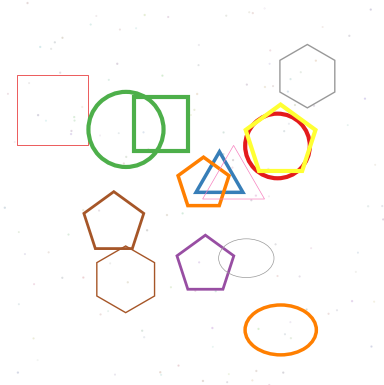[{"shape": "circle", "thickness": 3, "radius": 0.42, "center": [0.721, 0.621]}, {"shape": "square", "thickness": 0.5, "radius": 0.46, "center": [0.137, 0.713]}, {"shape": "triangle", "thickness": 2.5, "radius": 0.35, "center": [0.57, 0.536]}, {"shape": "circle", "thickness": 3, "radius": 0.49, "center": [0.327, 0.664]}, {"shape": "square", "thickness": 3, "radius": 0.35, "center": [0.418, 0.677]}, {"shape": "pentagon", "thickness": 2, "radius": 0.39, "center": [0.533, 0.312]}, {"shape": "pentagon", "thickness": 2.5, "radius": 0.35, "center": [0.529, 0.522]}, {"shape": "oval", "thickness": 2.5, "radius": 0.46, "center": [0.729, 0.143]}, {"shape": "pentagon", "thickness": 3, "radius": 0.48, "center": [0.729, 0.633]}, {"shape": "hexagon", "thickness": 1, "radius": 0.43, "center": [0.326, 0.275]}, {"shape": "pentagon", "thickness": 2, "radius": 0.41, "center": [0.296, 0.42]}, {"shape": "triangle", "thickness": 0.5, "radius": 0.46, "center": [0.607, 0.53]}, {"shape": "hexagon", "thickness": 1, "radius": 0.41, "center": [0.798, 0.802]}, {"shape": "oval", "thickness": 0.5, "radius": 0.36, "center": [0.64, 0.329]}]